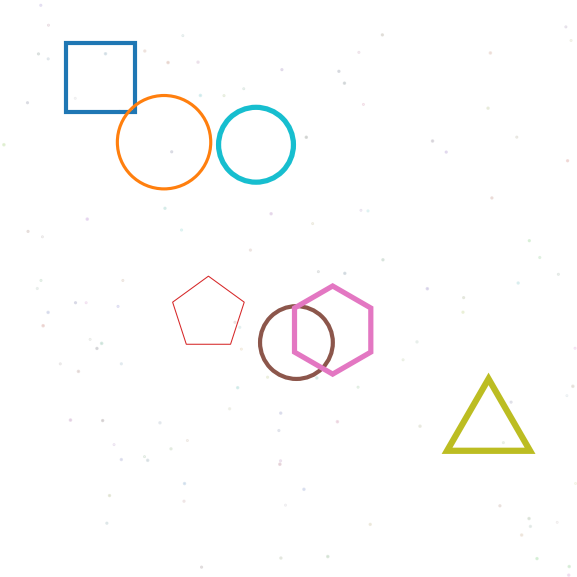[{"shape": "square", "thickness": 2, "radius": 0.3, "center": [0.173, 0.865]}, {"shape": "circle", "thickness": 1.5, "radius": 0.4, "center": [0.284, 0.753]}, {"shape": "pentagon", "thickness": 0.5, "radius": 0.33, "center": [0.361, 0.456]}, {"shape": "circle", "thickness": 2, "radius": 0.32, "center": [0.513, 0.406]}, {"shape": "hexagon", "thickness": 2.5, "radius": 0.38, "center": [0.576, 0.428]}, {"shape": "triangle", "thickness": 3, "radius": 0.42, "center": [0.846, 0.26]}, {"shape": "circle", "thickness": 2.5, "radius": 0.32, "center": [0.443, 0.748]}]